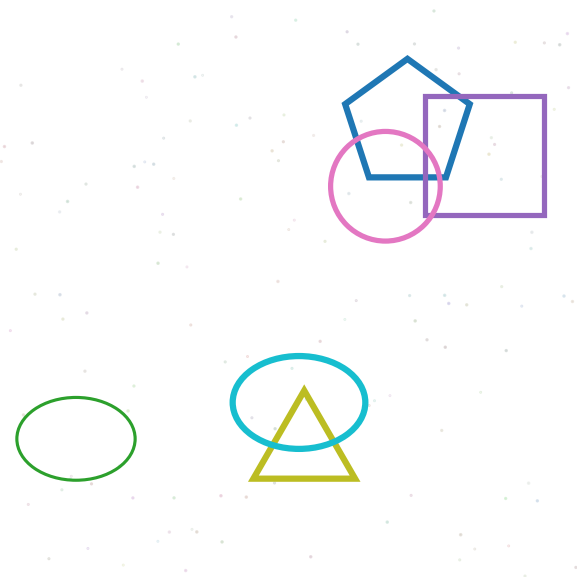[{"shape": "pentagon", "thickness": 3, "radius": 0.57, "center": [0.706, 0.784]}, {"shape": "oval", "thickness": 1.5, "radius": 0.51, "center": [0.132, 0.239]}, {"shape": "square", "thickness": 2.5, "radius": 0.52, "center": [0.839, 0.73]}, {"shape": "circle", "thickness": 2.5, "radius": 0.47, "center": [0.667, 0.677]}, {"shape": "triangle", "thickness": 3, "radius": 0.51, "center": [0.527, 0.221]}, {"shape": "oval", "thickness": 3, "radius": 0.57, "center": [0.518, 0.302]}]